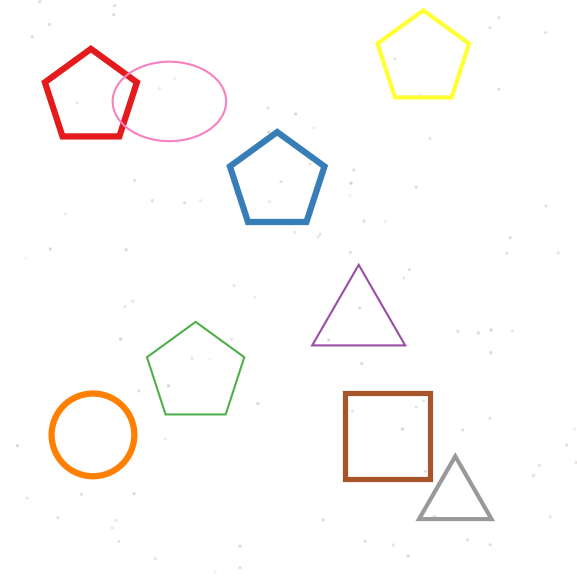[{"shape": "pentagon", "thickness": 3, "radius": 0.42, "center": [0.157, 0.831]}, {"shape": "pentagon", "thickness": 3, "radius": 0.43, "center": [0.48, 0.684]}, {"shape": "pentagon", "thickness": 1, "radius": 0.44, "center": [0.339, 0.353]}, {"shape": "triangle", "thickness": 1, "radius": 0.46, "center": [0.621, 0.448]}, {"shape": "circle", "thickness": 3, "radius": 0.36, "center": [0.161, 0.246]}, {"shape": "pentagon", "thickness": 2, "radius": 0.42, "center": [0.733, 0.898]}, {"shape": "square", "thickness": 2.5, "radius": 0.37, "center": [0.671, 0.244]}, {"shape": "oval", "thickness": 1, "radius": 0.49, "center": [0.293, 0.824]}, {"shape": "triangle", "thickness": 2, "radius": 0.36, "center": [0.788, 0.137]}]